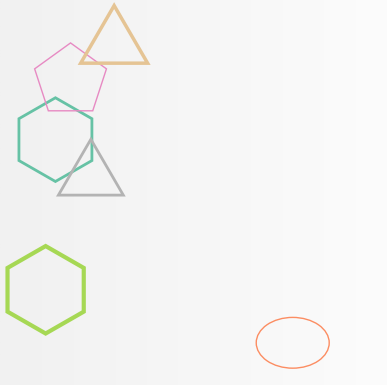[{"shape": "hexagon", "thickness": 2, "radius": 0.54, "center": [0.143, 0.637]}, {"shape": "oval", "thickness": 1, "radius": 0.47, "center": [0.755, 0.11]}, {"shape": "pentagon", "thickness": 1, "radius": 0.49, "center": [0.182, 0.791]}, {"shape": "hexagon", "thickness": 3, "radius": 0.57, "center": [0.118, 0.247]}, {"shape": "triangle", "thickness": 2.5, "radius": 0.5, "center": [0.295, 0.886]}, {"shape": "triangle", "thickness": 2, "radius": 0.48, "center": [0.234, 0.542]}]